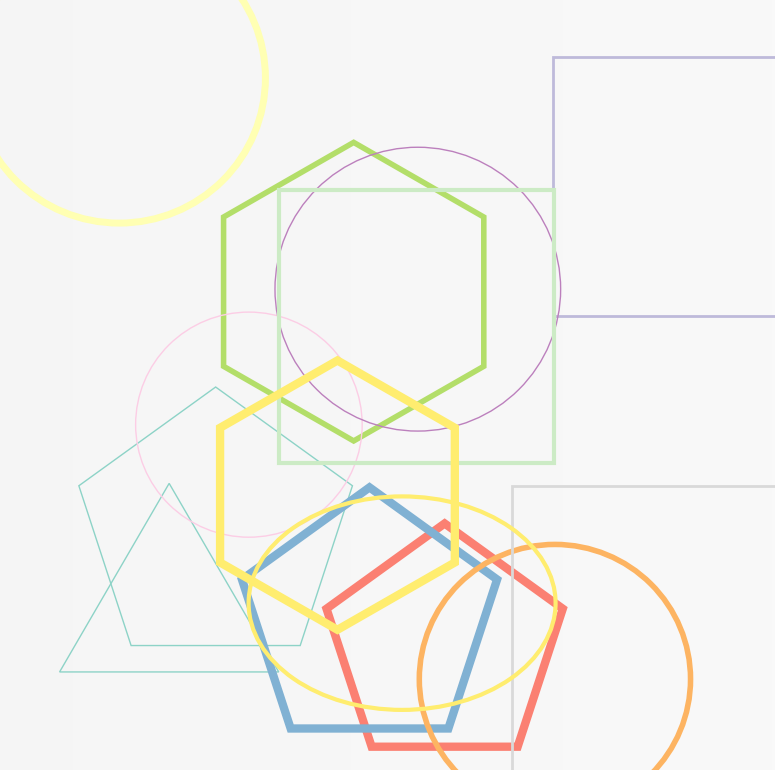[{"shape": "pentagon", "thickness": 0.5, "radius": 0.93, "center": [0.278, 0.312]}, {"shape": "triangle", "thickness": 0.5, "radius": 0.82, "center": [0.218, 0.209]}, {"shape": "circle", "thickness": 2.5, "radius": 0.94, "center": [0.154, 0.899]}, {"shape": "square", "thickness": 1, "radius": 0.84, "center": [0.882, 0.758]}, {"shape": "pentagon", "thickness": 3, "radius": 0.8, "center": [0.574, 0.16]}, {"shape": "pentagon", "thickness": 3, "radius": 0.87, "center": [0.477, 0.194]}, {"shape": "circle", "thickness": 2, "radius": 0.87, "center": [0.716, 0.118]}, {"shape": "hexagon", "thickness": 2, "radius": 0.97, "center": [0.456, 0.621]}, {"shape": "circle", "thickness": 0.5, "radius": 0.73, "center": [0.321, 0.449]}, {"shape": "square", "thickness": 1, "radius": 0.99, "center": [0.859, 0.171]}, {"shape": "circle", "thickness": 0.5, "radius": 0.92, "center": [0.539, 0.624]}, {"shape": "square", "thickness": 1.5, "radius": 0.89, "center": [0.537, 0.576]}, {"shape": "oval", "thickness": 1.5, "radius": 0.99, "center": [0.519, 0.217]}, {"shape": "hexagon", "thickness": 3, "radius": 0.87, "center": [0.435, 0.357]}]